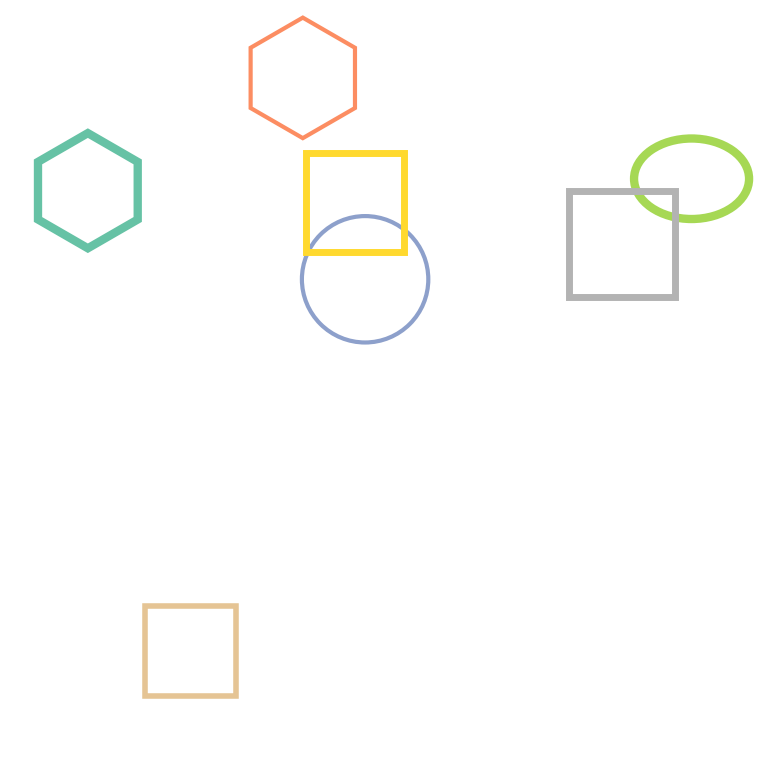[{"shape": "hexagon", "thickness": 3, "radius": 0.37, "center": [0.114, 0.752]}, {"shape": "hexagon", "thickness": 1.5, "radius": 0.39, "center": [0.393, 0.899]}, {"shape": "circle", "thickness": 1.5, "radius": 0.41, "center": [0.474, 0.637]}, {"shape": "oval", "thickness": 3, "radius": 0.37, "center": [0.898, 0.768]}, {"shape": "square", "thickness": 2.5, "radius": 0.32, "center": [0.461, 0.737]}, {"shape": "square", "thickness": 2, "radius": 0.29, "center": [0.248, 0.155]}, {"shape": "square", "thickness": 2.5, "radius": 0.34, "center": [0.808, 0.683]}]